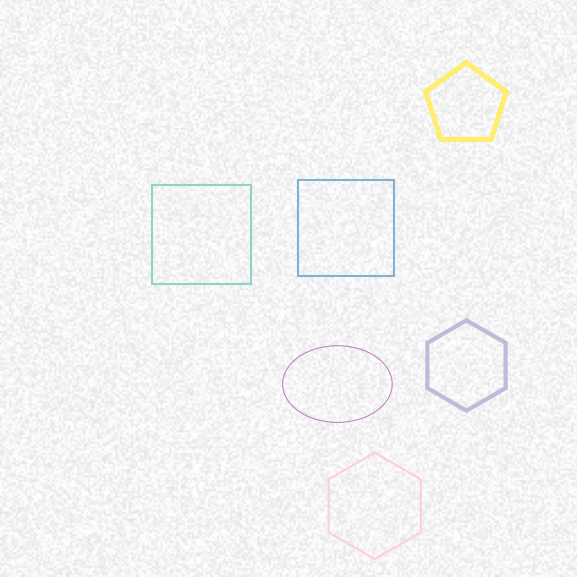[{"shape": "square", "thickness": 1, "radius": 0.43, "center": [0.349, 0.594]}, {"shape": "hexagon", "thickness": 2, "radius": 0.39, "center": [0.808, 0.366]}, {"shape": "square", "thickness": 1, "radius": 0.42, "center": [0.599, 0.604]}, {"shape": "hexagon", "thickness": 1, "radius": 0.46, "center": [0.649, 0.123]}, {"shape": "oval", "thickness": 0.5, "radius": 0.47, "center": [0.584, 0.334]}, {"shape": "pentagon", "thickness": 2.5, "radius": 0.37, "center": [0.807, 0.817]}]